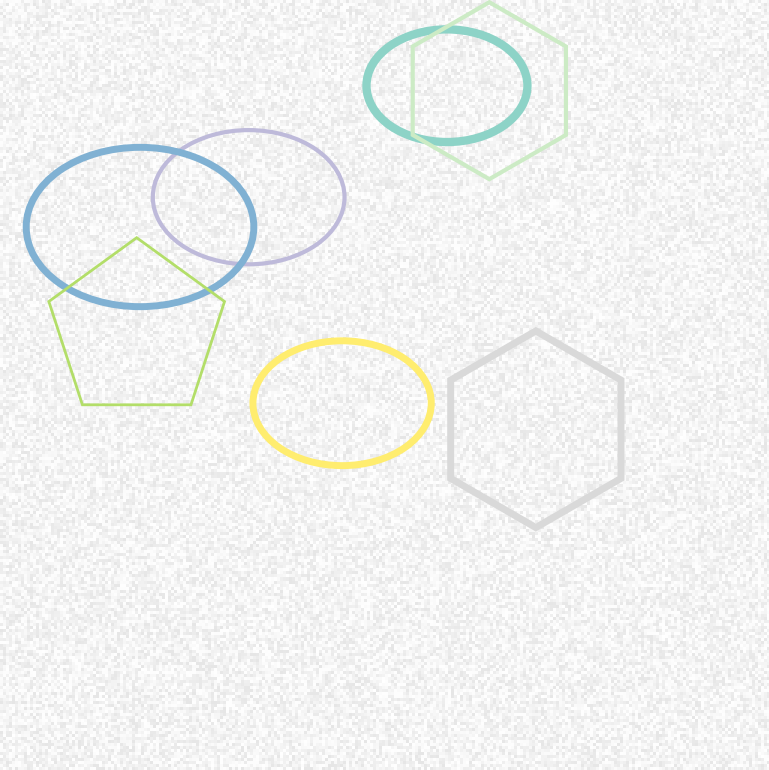[{"shape": "oval", "thickness": 3, "radius": 0.52, "center": [0.58, 0.889]}, {"shape": "oval", "thickness": 1.5, "radius": 0.62, "center": [0.323, 0.744]}, {"shape": "oval", "thickness": 2.5, "radius": 0.74, "center": [0.182, 0.705]}, {"shape": "pentagon", "thickness": 1, "radius": 0.6, "center": [0.178, 0.571]}, {"shape": "hexagon", "thickness": 2.5, "radius": 0.64, "center": [0.696, 0.443]}, {"shape": "hexagon", "thickness": 1.5, "radius": 0.57, "center": [0.635, 0.882]}, {"shape": "oval", "thickness": 2.5, "radius": 0.58, "center": [0.444, 0.476]}]